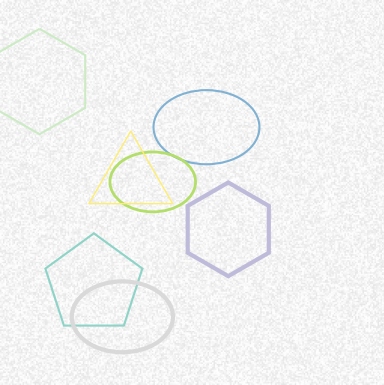[{"shape": "pentagon", "thickness": 1.5, "radius": 0.66, "center": [0.244, 0.261]}, {"shape": "hexagon", "thickness": 3, "radius": 0.61, "center": [0.593, 0.404]}, {"shape": "oval", "thickness": 1.5, "radius": 0.69, "center": [0.536, 0.67]}, {"shape": "oval", "thickness": 2, "radius": 0.56, "center": [0.397, 0.528]}, {"shape": "oval", "thickness": 3, "radius": 0.66, "center": [0.318, 0.177]}, {"shape": "hexagon", "thickness": 1.5, "radius": 0.68, "center": [0.103, 0.788]}, {"shape": "triangle", "thickness": 1, "radius": 0.63, "center": [0.34, 0.534]}]